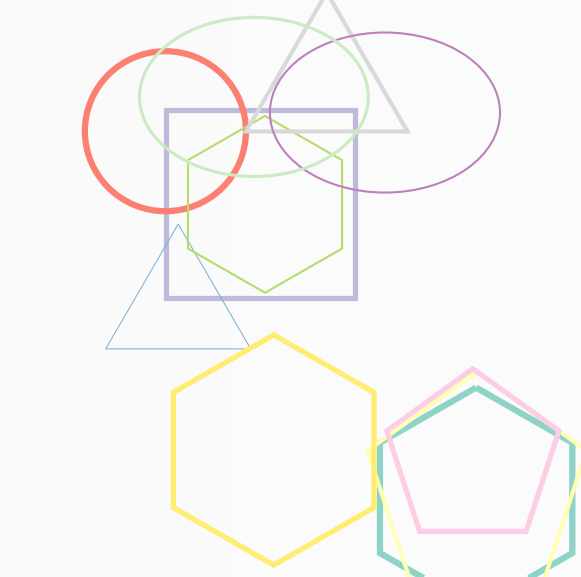[{"shape": "hexagon", "thickness": 3, "radius": 0.96, "center": [0.819, 0.137]}, {"shape": "pentagon", "thickness": 2, "radius": 0.99, "center": [0.821, 0.158]}, {"shape": "square", "thickness": 2.5, "radius": 0.81, "center": [0.448, 0.646]}, {"shape": "circle", "thickness": 3, "radius": 0.69, "center": [0.285, 0.772]}, {"shape": "triangle", "thickness": 0.5, "radius": 0.72, "center": [0.307, 0.467]}, {"shape": "hexagon", "thickness": 1, "radius": 0.77, "center": [0.456, 0.645]}, {"shape": "pentagon", "thickness": 2.5, "radius": 0.78, "center": [0.814, 0.205]}, {"shape": "triangle", "thickness": 2, "radius": 0.8, "center": [0.562, 0.852]}, {"shape": "oval", "thickness": 1, "radius": 0.99, "center": [0.662, 0.804]}, {"shape": "oval", "thickness": 1.5, "radius": 0.98, "center": [0.437, 0.831]}, {"shape": "hexagon", "thickness": 2.5, "radius": 1.0, "center": [0.471, 0.22]}]